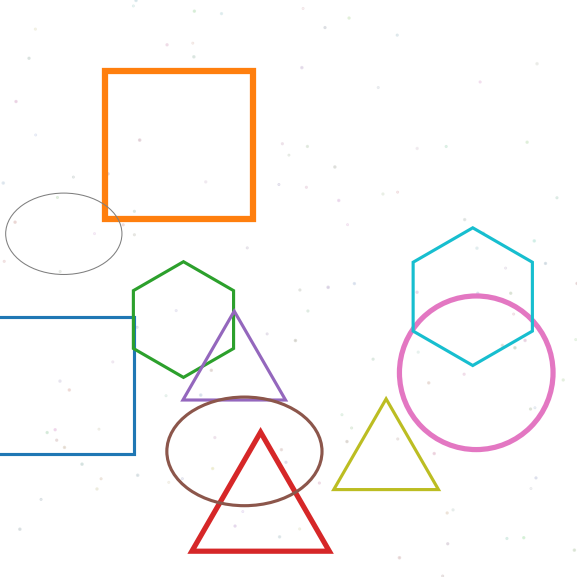[{"shape": "square", "thickness": 1.5, "radius": 0.59, "center": [0.113, 0.331]}, {"shape": "square", "thickness": 3, "radius": 0.64, "center": [0.309, 0.748]}, {"shape": "hexagon", "thickness": 1.5, "radius": 0.5, "center": [0.318, 0.446]}, {"shape": "triangle", "thickness": 2.5, "radius": 0.69, "center": [0.451, 0.113]}, {"shape": "triangle", "thickness": 1.5, "radius": 0.51, "center": [0.406, 0.358]}, {"shape": "oval", "thickness": 1.5, "radius": 0.67, "center": [0.423, 0.218]}, {"shape": "circle", "thickness": 2.5, "radius": 0.66, "center": [0.825, 0.354]}, {"shape": "oval", "thickness": 0.5, "radius": 0.5, "center": [0.11, 0.594]}, {"shape": "triangle", "thickness": 1.5, "radius": 0.52, "center": [0.669, 0.204]}, {"shape": "hexagon", "thickness": 1.5, "radius": 0.6, "center": [0.819, 0.485]}]